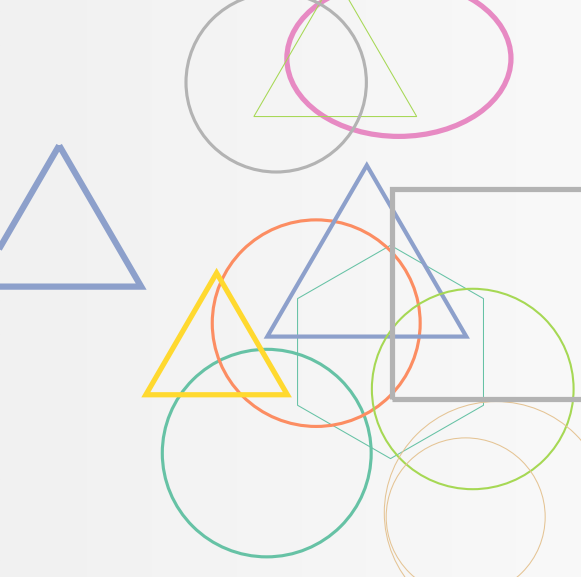[{"shape": "hexagon", "thickness": 0.5, "radius": 0.92, "center": [0.672, 0.39]}, {"shape": "circle", "thickness": 1.5, "radius": 0.9, "center": [0.459, 0.215]}, {"shape": "circle", "thickness": 1.5, "radius": 0.89, "center": [0.544, 0.44]}, {"shape": "triangle", "thickness": 2, "radius": 0.99, "center": [0.631, 0.515]}, {"shape": "triangle", "thickness": 3, "radius": 0.81, "center": [0.102, 0.584]}, {"shape": "oval", "thickness": 2.5, "radius": 0.96, "center": [0.686, 0.898]}, {"shape": "circle", "thickness": 1, "radius": 0.87, "center": [0.813, 0.326]}, {"shape": "triangle", "thickness": 0.5, "radius": 0.81, "center": [0.577, 0.878]}, {"shape": "triangle", "thickness": 2.5, "radius": 0.7, "center": [0.373, 0.386]}, {"shape": "circle", "thickness": 0.5, "radius": 0.68, "center": [0.801, 0.104]}, {"shape": "circle", "thickness": 0.5, "radius": 0.96, "center": [0.854, 0.111]}, {"shape": "circle", "thickness": 1.5, "radius": 0.78, "center": [0.475, 0.856]}, {"shape": "square", "thickness": 2.5, "radius": 0.91, "center": [0.858, 0.49]}]